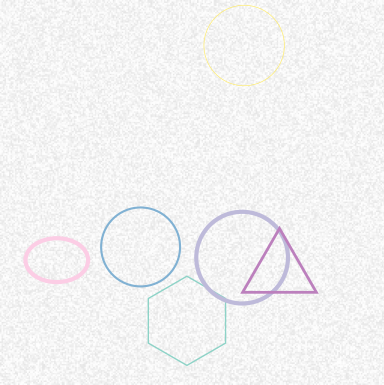[{"shape": "hexagon", "thickness": 1, "radius": 0.58, "center": [0.486, 0.167]}, {"shape": "circle", "thickness": 3, "radius": 0.6, "center": [0.629, 0.331]}, {"shape": "circle", "thickness": 1.5, "radius": 0.51, "center": [0.365, 0.359]}, {"shape": "oval", "thickness": 3, "radius": 0.41, "center": [0.148, 0.324]}, {"shape": "triangle", "thickness": 2, "radius": 0.55, "center": [0.726, 0.296]}, {"shape": "circle", "thickness": 0.5, "radius": 0.52, "center": [0.634, 0.882]}]